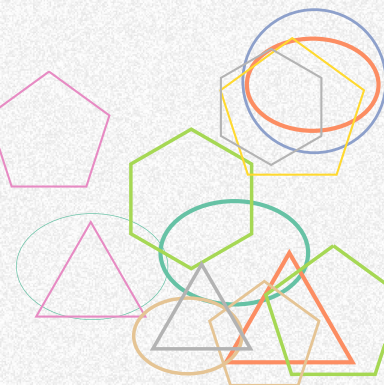[{"shape": "oval", "thickness": 3, "radius": 0.96, "center": [0.609, 0.343]}, {"shape": "oval", "thickness": 0.5, "radius": 0.98, "center": [0.239, 0.308]}, {"shape": "triangle", "thickness": 3, "radius": 0.95, "center": [0.751, 0.154]}, {"shape": "oval", "thickness": 3, "radius": 0.86, "center": [0.812, 0.78]}, {"shape": "circle", "thickness": 2, "radius": 0.93, "center": [0.817, 0.789]}, {"shape": "triangle", "thickness": 1.5, "radius": 0.82, "center": [0.236, 0.26]}, {"shape": "pentagon", "thickness": 1.5, "radius": 0.83, "center": [0.127, 0.649]}, {"shape": "pentagon", "thickness": 2.5, "radius": 0.92, "center": [0.866, 0.177]}, {"shape": "hexagon", "thickness": 2.5, "radius": 0.91, "center": [0.497, 0.483]}, {"shape": "pentagon", "thickness": 1.5, "radius": 0.98, "center": [0.759, 0.705]}, {"shape": "oval", "thickness": 2.5, "radius": 0.7, "center": [0.488, 0.127]}, {"shape": "pentagon", "thickness": 2, "radius": 0.75, "center": [0.687, 0.12]}, {"shape": "hexagon", "thickness": 1.5, "radius": 0.75, "center": [0.704, 0.722]}, {"shape": "triangle", "thickness": 2.5, "radius": 0.73, "center": [0.524, 0.167]}]